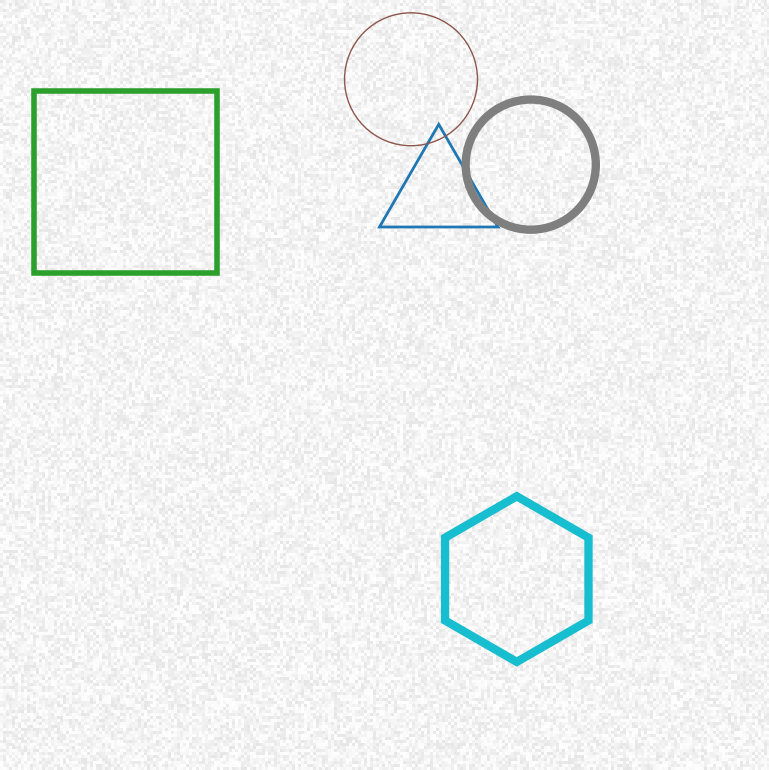[{"shape": "triangle", "thickness": 1, "radius": 0.44, "center": [0.57, 0.75]}, {"shape": "square", "thickness": 2, "radius": 0.59, "center": [0.163, 0.764]}, {"shape": "circle", "thickness": 0.5, "radius": 0.43, "center": [0.534, 0.897]}, {"shape": "circle", "thickness": 3, "radius": 0.42, "center": [0.689, 0.786]}, {"shape": "hexagon", "thickness": 3, "radius": 0.54, "center": [0.671, 0.248]}]